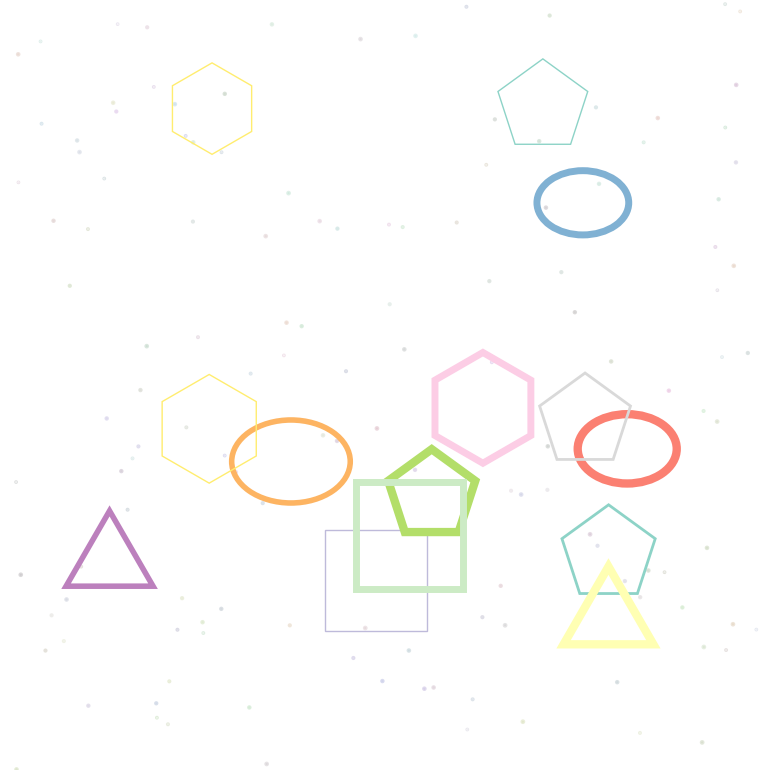[{"shape": "pentagon", "thickness": 0.5, "radius": 0.31, "center": [0.705, 0.862]}, {"shape": "pentagon", "thickness": 1, "radius": 0.32, "center": [0.79, 0.281]}, {"shape": "triangle", "thickness": 3, "radius": 0.34, "center": [0.79, 0.197]}, {"shape": "square", "thickness": 0.5, "radius": 0.33, "center": [0.488, 0.246]}, {"shape": "oval", "thickness": 3, "radius": 0.32, "center": [0.815, 0.417]}, {"shape": "oval", "thickness": 2.5, "radius": 0.3, "center": [0.757, 0.737]}, {"shape": "oval", "thickness": 2, "radius": 0.38, "center": [0.378, 0.401]}, {"shape": "pentagon", "thickness": 3, "radius": 0.3, "center": [0.561, 0.357]}, {"shape": "hexagon", "thickness": 2.5, "radius": 0.36, "center": [0.627, 0.47]}, {"shape": "pentagon", "thickness": 1, "radius": 0.31, "center": [0.76, 0.454]}, {"shape": "triangle", "thickness": 2, "radius": 0.33, "center": [0.142, 0.271]}, {"shape": "square", "thickness": 2.5, "radius": 0.35, "center": [0.532, 0.305]}, {"shape": "hexagon", "thickness": 0.5, "radius": 0.3, "center": [0.275, 0.859]}, {"shape": "hexagon", "thickness": 0.5, "radius": 0.35, "center": [0.272, 0.443]}]